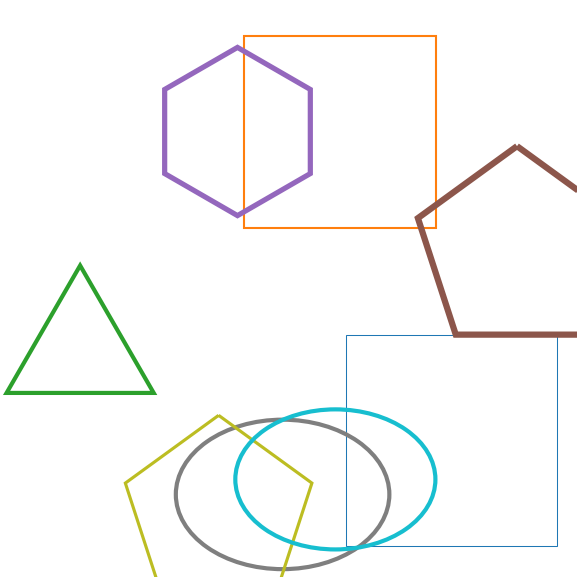[{"shape": "square", "thickness": 0.5, "radius": 0.91, "center": [0.781, 0.237]}, {"shape": "square", "thickness": 1, "radius": 0.83, "center": [0.589, 0.771]}, {"shape": "triangle", "thickness": 2, "radius": 0.74, "center": [0.139, 0.392]}, {"shape": "hexagon", "thickness": 2.5, "radius": 0.73, "center": [0.411, 0.771]}, {"shape": "pentagon", "thickness": 3, "radius": 0.9, "center": [0.895, 0.566]}, {"shape": "oval", "thickness": 2, "radius": 0.92, "center": [0.489, 0.143]}, {"shape": "pentagon", "thickness": 1.5, "radius": 0.85, "center": [0.379, 0.11]}, {"shape": "oval", "thickness": 2, "radius": 0.87, "center": [0.581, 0.169]}]